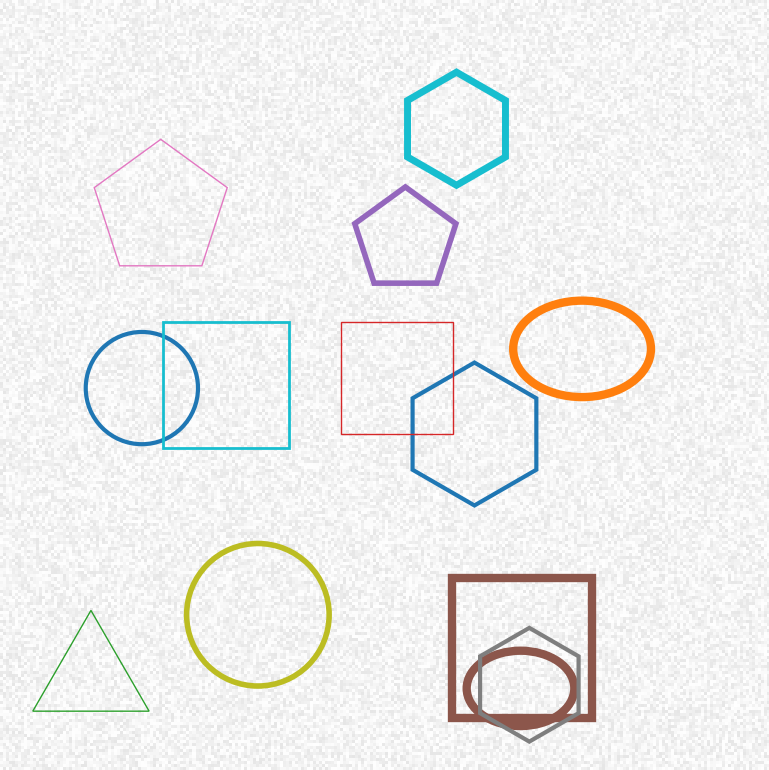[{"shape": "circle", "thickness": 1.5, "radius": 0.36, "center": [0.184, 0.496]}, {"shape": "hexagon", "thickness": 1.5, "radius": 0.46, "center": [0.616, 0.436]}, {"shape": "oval", "thickness": 3, "radius": 0.45, "center": [0.756, 0.547]}, {"shape": "triangle", "thickness": 0.5, "radius": 0.44, "center": [0.118, 0.12]}, {"shape": "square", "thickness": 0.5, "radius": 0.36, "center": [0.515, 0.509]}, {"shape": "pentagon", "thickness": 2, "radius": 0.35, "center": [0.526, 0.688]}, {"shape": "square", "thickness": 3, "radius": 0.45, "center": [0.678, 0.158]}, {"shape": "oval", "thickness": 3, "radius": 0.35, "center": [0.676, 0.106]}, {"shape": "pentagon", "thickness": 0.5, "radius": 0.45, "center": [0.209, 0.728]}, {"shape": "hexagon", "thickness": 1.5, "radius": 0.37, "center": [0.687, 0.111]}, {"shape": "circle", "thickness": 2, "radius": 0.46, "center": [0.335, 0.202]}, {"shape": "square", "thickness": 1, "radius": 0.41, "center": [0.293, 0.5]}, {"shape": "hexagon", "thickness": 2.5, "radius": 0.37, "center": [0.593, 0.833]}]